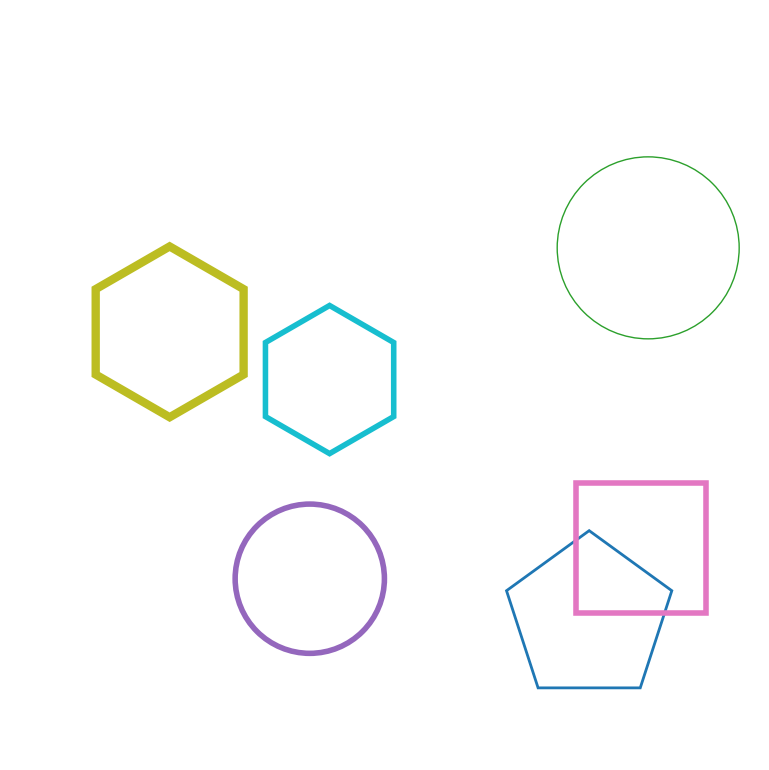[{"shape": "pentagon", "thickness": 1, "radius": 0.56, "center": [0.765, 0.198]}, {"shape": "circle", "thickness": 0.5, "radius": 0.59, "center": [0.842, 0.678]}, {"shape": "circle", "thickness": 2, "radius": 0.48, "center": [0.402, 0.248]}, {"shape": "square", "thickness": 2, "radius": 0.42, "center": [0.832, 0.288]}, {"shape": "hexagon", "thickness": 3, "radius": 0.55, "center": [0.22, 0.569]}, {"shape": "hexagon", "thickness": 2, "radius": 0.48, "center": [0.428, 0.507]}]